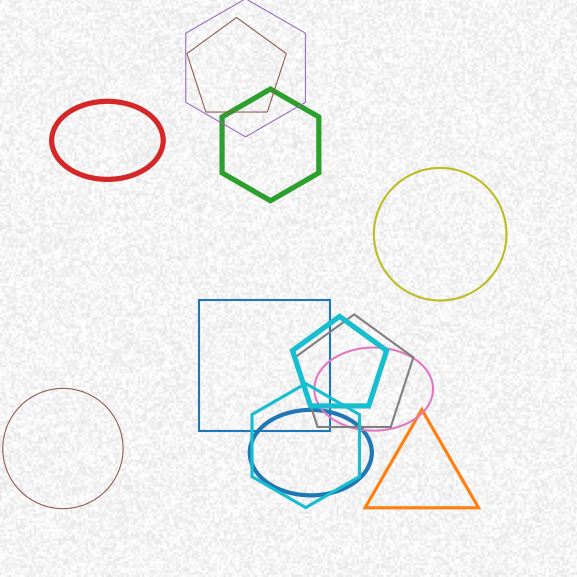[{"shape": "oval", "thickness": 2, "radius": 0.53, "center": [0.538, 0.215]}, {"shape": "square", "thickness": 1, "radius": 0.57, "center": [0.458, 0.366]}, {"shape": "triangle", "thickness": 1.5, "radius": 0.57, "center": [0.73, 0.177]}, {"shape": "hexagon", "thickness": 2.5, "radius": 0.48, "center": [0.468, 0.748]}, {"shape": "oval", "thickness": 2.5, "radius": 0.48, "center": [0.186, 0.756]}, {"shape": "hexagon", "thickness": 0.5, "radius": 0.6, "center": [0.425, 0.882]}, {"shape": "circle", "thickness": 0.5, "radius": 0.52, "center": [0.109, 0.222]}, {"shape": "pentagon", "thickness": 0.5, "radius": 0.45, "center": [0.41, 0.878]}, {"shape": "oval", "thickness": 1, "radius": 0.51, "center": [0.647, 0.325]}, {"shape": "pentagon", "thickness": 1, "radius": 0.54, "center": [0.613, 0.347]}, {"shape": "circle", "thickness": 1, "radius": 0.57, "center": [0.762, 0.594]}, {"shape": "pentagon", "thickness": 2.5, "radius": 0.43, "center": [0.588, 0.366]}, {"shape": "hexagon", "thickness": 1.5, "radius": 0.54, "center": [0.529, 0.228]}]